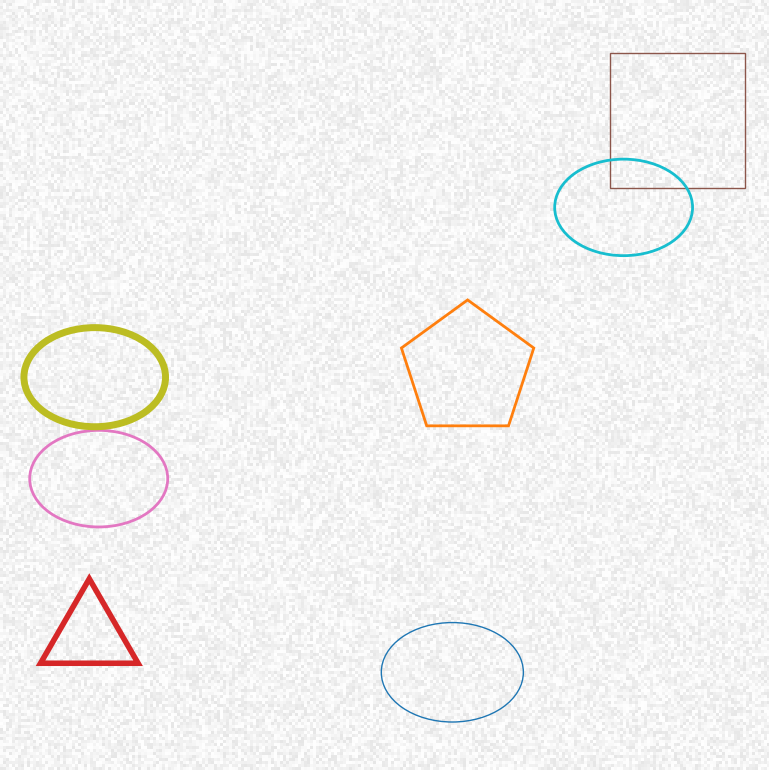[{"shape": "oval", "thickness": 0.5, "radius": 0.46, "center": [0.587, 0.127]}, {"shape": "pentagon", "thickness": 1, "radius": 0.45, "center": [0.607, 0.52]}, {"shape": "triangle", "thickness": 2, "radius": 0.37, "center": [0.116, 0.175]}, {"shape": "square", "thickness": 0.5, "radius": 0.44, "center": [0.88, 0.844]}, {"shape": "oval", "thickness": 1, "radius": 0.45, "center": [0.128, 0.378]}, {"shape": "oval", "thickness": 2.5, "radius": 0.46, "center": [0.123, 0.51]}, {"shape": "oval", "thickness": 1, "radius": 0.45, "center": [0.81, 0.731]}]